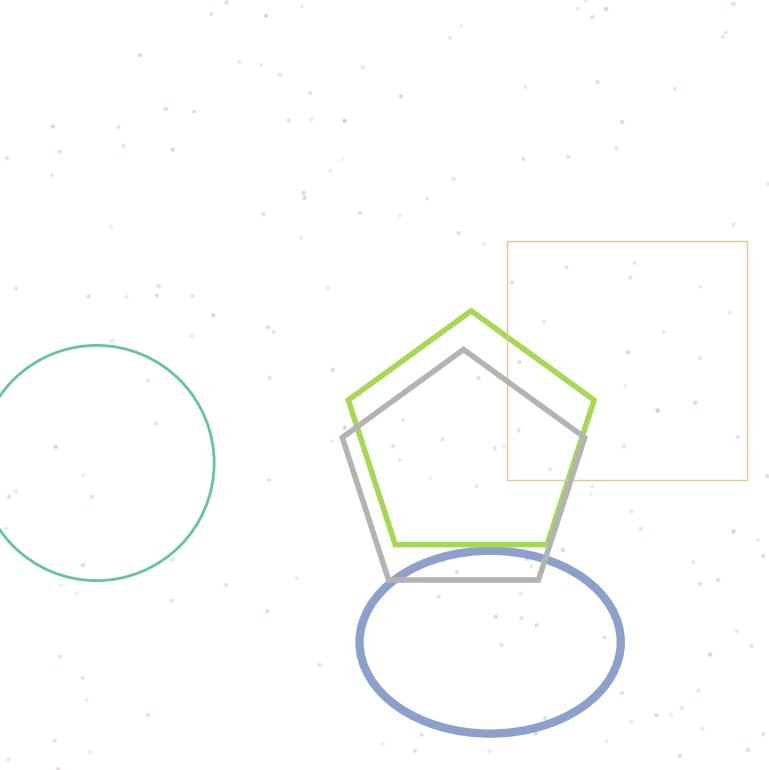[{"shape": "circle", "thickness": 1, "radius": 0.76, "center": [0.125, 0.399]}, {"shape": "oval", "thickness": 3, "radius": 0.85, "center": [0.637, 0.166]}, {"shape": "pentagon", "thickness": 2, "radius": 0.84, "center": [0.612, 0.429]}, {"shape": "square", "thickness": 0.5, "radius": 0.78, "center": [0.814, 0.532]}, {"shape": "pentagon", "thickness": 2, "radius": 0.83, "center": [0.602, 0.381]}]